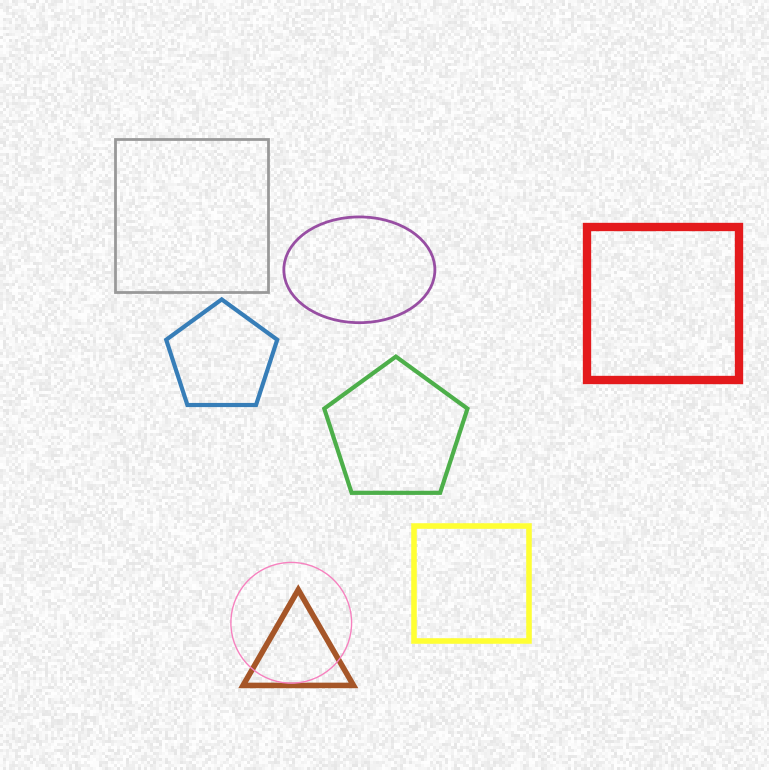[{"shape": "square", "thickness": 3, "radius": 0.49, "center": [0.861, 0.606]}, {"shape": "pentagon", "thickness": 1.5, "radius": 0.38, "center": [0.288, 0.535]}, {"shape": "pentagon", "thickness": 1.5, "radius": 0.49, "center": [0.514, 0.439]}, {"shape": "oval", "thickness": 1, "radius": 0.49, "center": [0.467, 0.65]}, {"shape": "square", "thickness": 2, "radius": 0.37, "center": [0.613, 0.243]}, {"shape": "triangle", "thickness": 2, "radius": 0.41, "center": [0.387, 0.151]}, {"shape": "circle", "thickness": 0.5, "radius": 0.39, "center": [0.378, 0.191]}, {"shape": "square", "thickness": 1, "radius": 0.5, "center": [0.248, 0.72]}]